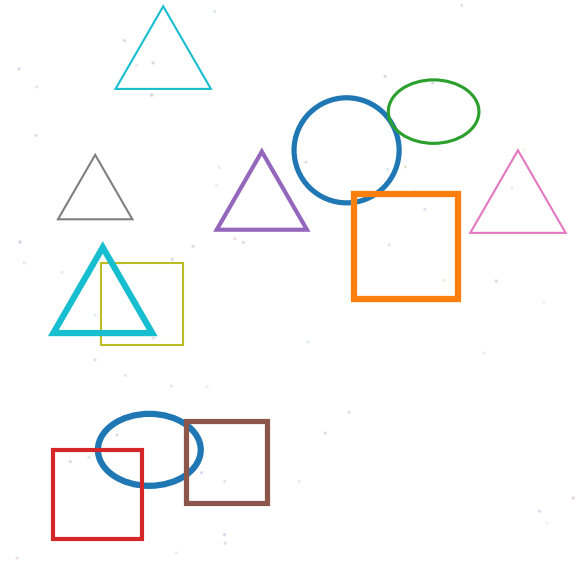[{"shape": "oval", "thickness": 3, "radius": 0.45, "center": [0.259, 0.22]}, {"shape": "circle", "thickness": 2.5, "radius": 0.45, "center": [0.6, 0.739]}, {"shape": "square", "thickness": 3, "radius": 0.45, "center": [0.703, 0.572]}, {"shape": "oval", "thickness": 1.5, "radius": 0.39, "center": [0.751, 0.806]}, {"shape": "square", "thickness": 2, "radius": 0.39, "center": [0.169, 0.143]}, {"shape": "triangle", "thickness": 2, "radius": 0.45, "center": [0.453, 0.646]}, {"shape": "square", "thickness": 2.5, "radius": 0.35, "center": [0.392, 0.199]}, {"shape": "triangle", "thickness": 1, "radius": 0.48, "center": [0.897, 0.644]}, {"shape": "triangle", "thickness": 1, "radius": 0.37, "center": [0.165, 0.657]}, {"shape": "square", "thickness": 1, "radius": 0.35, "center": [0.246, 0.473]}, {"shape": "triangle", "thickness": 3, "radius": 0.49, "center": [0.178, 0.472]}, {"shape": "triangle", "thickness": 1, "radius": 0.48, "center": [0.283, 0.893]}]